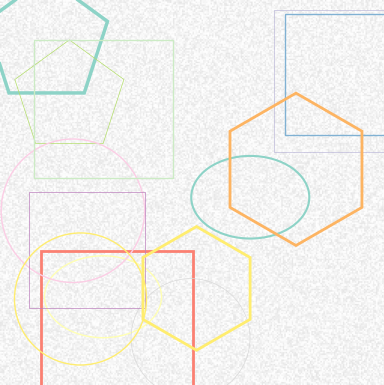[{"shape": "pentagon", "thickness": 2.5, "radius": 0.83, "center": [0.121, 0.893]}, {"shape": "oval", "thickness": 1.5, "radius": 0.77, "center": [0.65, 0.488]}, {"shape": "oval", "thickness": 1, "radius": 0.76, "center": [0.268, 0.229]}, {"shape": "square", "thickness": 0.5, "radius": 0.92, "center": [0.896, 0.79]}, {"shape": "square", "thickness": 2, "radius": 0.99, "center": [0.303, 0.152]}, {"shape": "square", "thickness": 1, "radius": 0.79, "center": [0.898, 0.807]}, {"shape": "hexagon", "thickness": 2, "radius": 0.99, "center": [0.769, 0.56]}, {"shape": "pentagon", "thickness": 0.5, "radius": 0.74, "center": [0.18, 0.747]}, {"shape": "circle", "thickness": 1, "radius": 0.93, "center": [0.189, 0.453]}, {"shape": "circle", "thickness": 0.5, "radius": 0.77, "center": [0.495, 0.122]}, {"shape": "square", "thickness": 0.5, "radius": 0.75, "center": [0.225, 0.35]}, {"shape": "square", "thickness": 1, "radius": 0.9, "center": [0.269, 0.718]}, {"shape": "circle", "thickness": 1, "radius": 0.86, "center": [0.209, 0.223]}, {"shape": "hexagon", "thickness": 2, "radius": 0.8, "center": [0.51, 0.251]}]